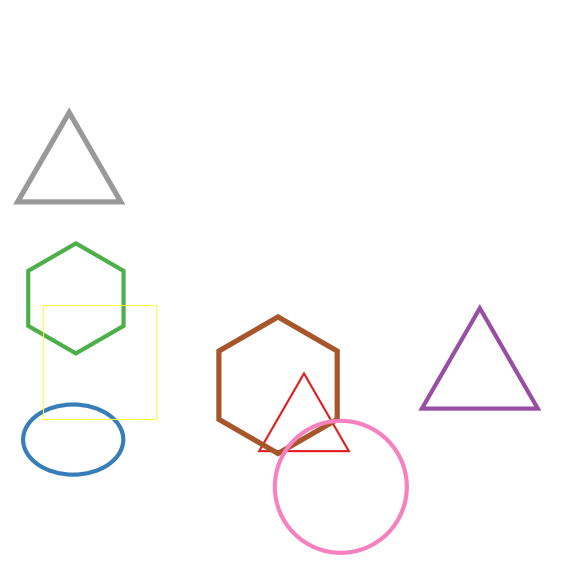[{"shape": "triangle", "thickness": 1, "radius": 0.45, "center": [0.526, 0.263]}, {"shape": "oval", "thickness": 2, "radius": 0.43, "center": [0.127, 0.238]}, {"shape": "hexagon", "thickness": 2, "radius": 0.48, "center": [0.131, 0.482]}, {"shape": "triangle", "thickness": 2, "radius": 0.58, "center": [0.831, 0.35]}, {"shape": "square", "thickness": 0.5, "radius": 0.49, "center": [0.172, 0.372]}, {"shape": "hexagon", "thickness": 2.5, "radius": 0.59, "center": [0.481, 0.332]}, {"shape": "circle", "thickness": 2, "radius": 0.57, "center": [0.59, 0.156]}, {"shape": "triangle", "thickness": 2.5, "radius": 0.52, "center": [0.12, 0.701]}]